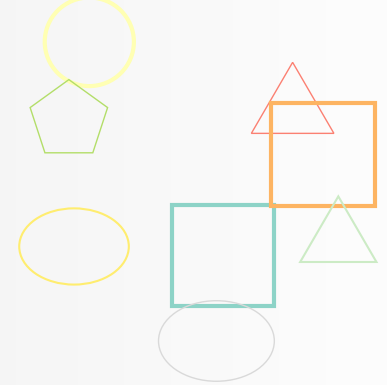[{"shape": "square", "thickness": 3, "radius": 0.65, "center": [0.575, 0.336]}, {"shape": "circle", "thickness": 3, "radius": 0.58, "center": [0.23, 0.891]}, {"shape": "triangle", "thickness": 1, "radius": 0.61, "center": [0.755, 0.715]}, {"shape": "square", "thickness": 3, "radius": 0.67, "center": [0.834, 0.598]}, {"shape": "pentagon", "thickness": 1, "radius": 0.53, "center": [0.178, 0.688]}, {"shape": "oval", "thickness": 1, "radius": 0.75, "center": [0.559, 0.114]}, {"shape": "triangle", "thickness": 1.5, "radius": 0.57, "center": [0.873, 0.376]}, {"shape": "oval", "thickness": 1.5, "radius": 0.71, "center": [0.191, 0.36]}]